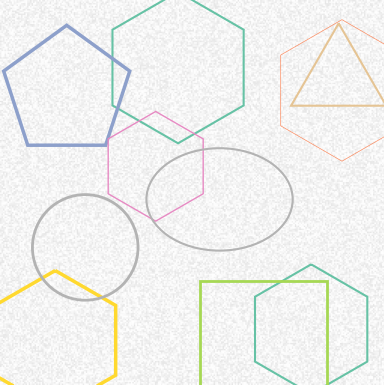[{"shape": "hexagon", "thickness": 1.5, "radius": 0.84, "center": [0.808, 0.145]}, {"shape": "hexagon", "thickness": 1.5, "radius": 0.98, "center": [0.463, 0.825]}, {"shape": "hexagon", "thickness": 0.5, "radius": 0.92, "center": [0.888, 0.765]}, {"shape": "pentagon", "thickness": 2.5, "radius": 0.86, "center": [0.173, 0.762]}, {"shape": "hexagon", "thickness": 1, "radius": 0.71, "center": [0.404, 0.568]}, {"shape": "square", "thickness": 2, "radius": 0.82, "center": [0.685, 0.105]}, {"shape": "hexagon", "thickness": 2.5, "radius": 0.91, "center": [0.143, 0.116]}, {"shape": "triangle", "thickness": 1.5, "radius": 0.71, "center": [0.88, 0.797]}, {"shape": "oval", "thickness": 1.5, "radius": 0.95, "center": [0.57, 0.482]}, {"shape": "circle", "thickness": 2, "radius": 0.69, "center": [0.221, 0.357]}]